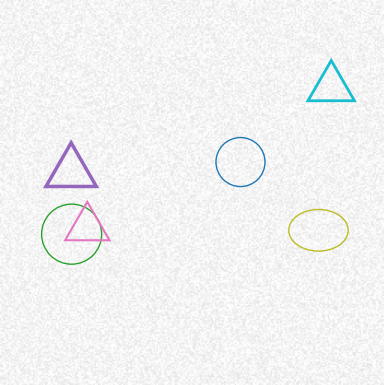[{"shape": "circle", "thickness": 1, "radius": 0.32, "center": [0.625, 0.579]}, {"shape": "circle", "thickness": 1, "radius": 0.39, "center": [0.186, 0.392]}, {"shape": "triangle", "thickness": 2.5, "radius": 0.38, "center": [0.185, 0.553]}, {"shape": "triangle", "thickness": 1.5, "radius": 0.33, "center": [0.227, 0.409]}, {"shape": "oval", "thickness": 1, "radius": 0.39, "center": [0.827, 0.402]}, {"shape": "triangle", "thickness": 2, "radius": 0.35, "center": [0.86, 0.773]}]